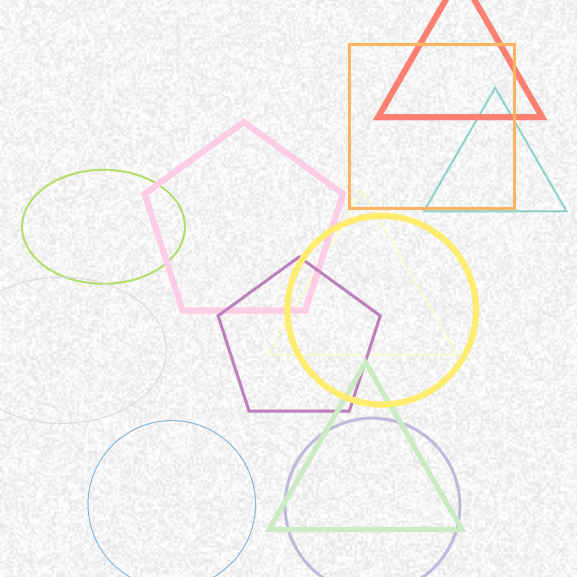[{"shape": "triangle", "thickness": 1, "radius": 0.71, "center": [0.857, 0.705]}, {"shape": "triangle", "thickness": 0.5, "radius": 0.95, "center": [0.628, 0.48]}, {"shape": "circle", "thickness": 1.5, "radius": 0.76, "center": [0.645, 0.124]}, {"shape": "triangle", "thickness": 3, "radius": 0.82, "center": [0.797, 0.878]}, {"shape": "circle", "thickness": 0.5, "radius": 0.73, "center": [0.298, 0.126]}, {"shape": "square", "thickness": 1.5, "radius": 0.71, "center": [0.747, 0.781]}, {"shape": "oval", "thickness": 1, "radius": 0.7, "center": [0.179, 0.606]}, {"shape": "pentagon", "thickness": 3, "radius": 0.9, "center": [0.422, 0.607]}, {"shape": "oval", "thickness": 0.5, "radius": 0.91, "center": [0.107, 0.392]}, {"shape": "pentagon", "thickness": 1.5, "radius": 0.74, "center": [0.518, 0.407]}, {"shape": "triangle", "thickness": 2.5, "radius": 0.96, "center": [0.633, 0.179]}, {"shape": "circle", "thickness": 3, "radius": 0.82, "center": [0.661, 0.462]}]